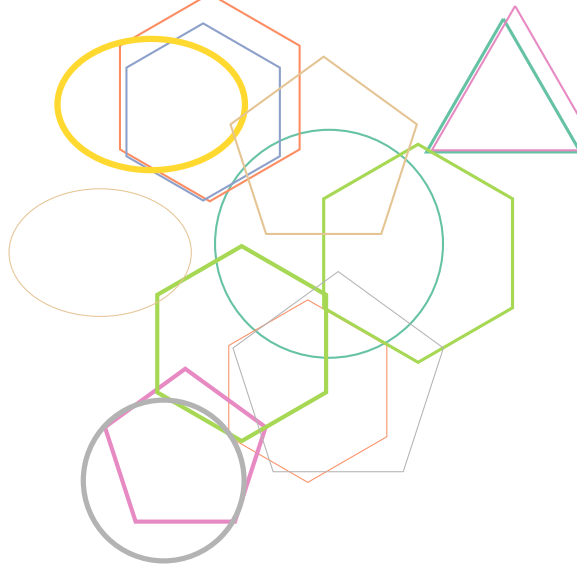[{"shape": "triangle", "thickness": 1.5, "radius": 0.77, "center": [0.872, 0.813]}, {"shape": "circle", "thickness": 1, "radius": 0.99, "center": [0.57, 0.577]}, {"shape": "hexagon", "thickness": 0.5, "radius": 0.79, "center": [0.533, 0.322]}, {"shape": "hexagon", "thickness": 1, "radius": 0.9, "center": [0.363, 0.83]}, {"shape": "hexagon", "thickness": 1, "radius": 0.77, "center": [0.352, 0.805]}, {"shape": "triangle", "thickness": 1, "radius": 0.83, "center": [0.892, 0.822]}, {"shape": "pentagon", "thickness": 2, "radius": 0.73, "center": [0.321, 0.214]}, {"shape": "hexagon", "thickness": 1.5, "radius": 0.94, "center": [0.724, 0.561]}, {"shape": "hexagon", "thickness": 2, "radius": 0.84, "center": [0.418, 0.404]}, {"shape": "oval", "thickness": 3, "radius": 0.81, "center": [0.262, 0.818]}, {"shape": "oval", "thickness": 0.5, "radius": 0.79, "center": [0.173, 0.562]}, {"shape": "pentagon", "thickness": 1, "radius": 0.85, "center": [0.56, 0.731]}, {"shape": "pentagon", "thickness": 0.5, "radius": 0.96, "center": [0.586, 0.337]}, {"shape": "circle", "thickness": 2.5, "radius": 0.7, "center": [0.283, 0.167]}]